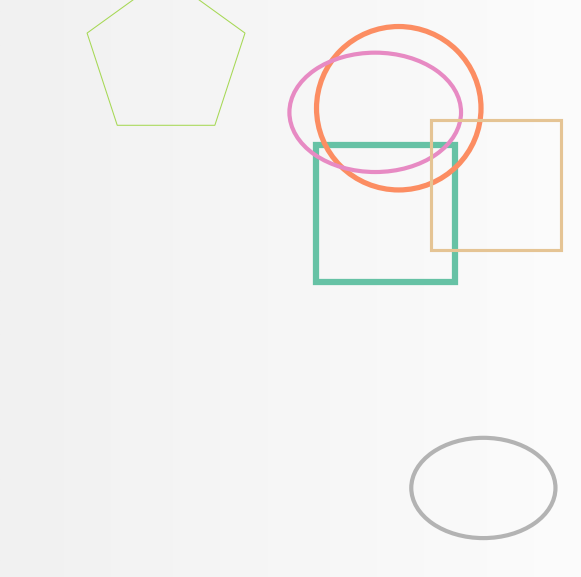[{"shape": "square", "thickness": 3, "radius": 0.59, "center": [0.663, 0.63]}, {"shape": "circle", "thickness": 2.5, "radius": 0.71, "center": [0.686, 0.812]}, {"shape": "oval", "thickness": 2, "radius": 0.74, "center": [0.646, 0.805]}, {"shape": "pentagon", "thickness": 0.5, "radius": 0.71, "center": [0.286, 0.898]}, {"shape": "square", "thickness": 1.5, "radius": 0.56, "center": [0.854, 0.679]}, {"shape": "oval", "thickness": 2, "radius": 0.62, "center": [0.832, 0.154]}]